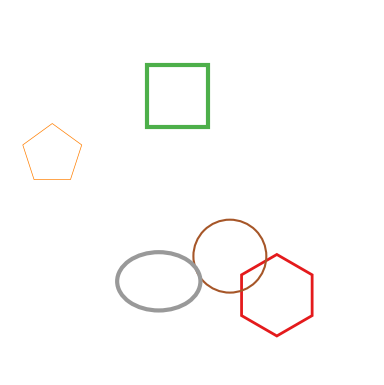[{"shape": "hexagon", "thickness": 2, "radius": 0.53, "center": [0.719, 0.233]}, {"shape": "square", "thickness": 3, "radius": 0.4, "center": [0.461, 0.751]}, {"shape": "pentagon", "thickness": 0.5, "radius": 0.4, "center": [0.136, 0.599]}, {"shape": "circle", "thickness": 1.5, "radius": 0.47, "center": [0.597, 0.335]}, {"shape": "oval", "thickness": 3, "radius": 0.54, "center": [0.412, 0.269]}]